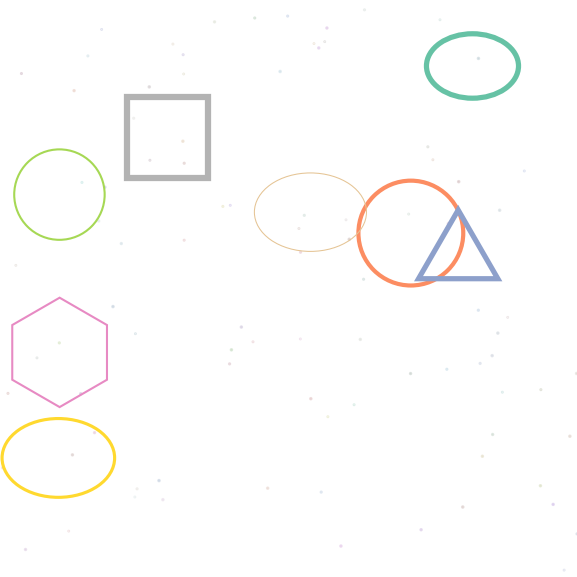[{"shape": "oval", "thickness": 2.5, "radius": 0.4, "center": [0.818, 0.885]}, {"shape": "circle", "thickness": 2, "radius": 0.45, "center": [0.711, 0.596]}, {"shape": "triangle", "thickness": 2.5, "radius": 0.4, "center": [0.793, 0.556]}, {"shape": "hexagon", "thickness": 1, "radius": 0.47, "center": [0.103, 0.389]}, {"shape": "circle", "thickness": 1, "radius": 0.39, "center": [0.103, 0.662]}, {"shape": "oval", "thickness": 1.5, "radius": 0.49, "center": [0.101, 0.206]}, {"shape": "oval", "thickness": 0.5, "radius": 0.49, "center": [0.538, 0.632]}, {"shape": "square", "thickness": 3, "radius": 0.35, "center": [0.29, 0.761]}]